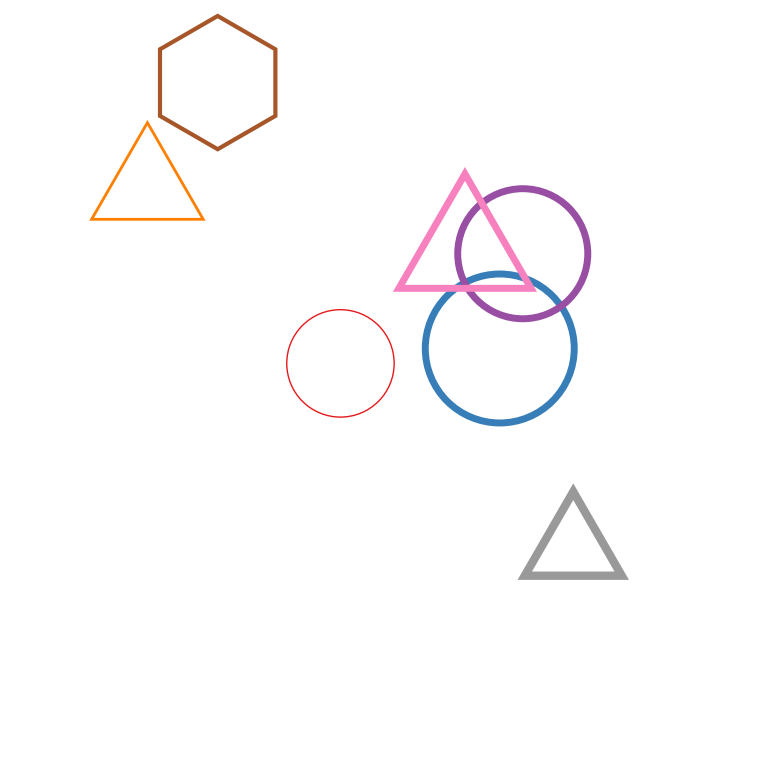[{"shape": "circle", "thickness": 0.5, "radius": 0.35, "center": [0.442, 0.528]}, {"shape": "circle", "thickness": 2.5, "radius": 0.48, "center": [0.649, 0.547]}, {"shape": "circle", "thickness": 2.5, "radius": 0.42, "center": [0.679, 0.67]}, {"shape": "triangle", "thickness": 1, "radius": 0.42, "center": [0.191, 0.757]}, {"shape": "hexagon", "thickness": 1.5, "radius": 0.43, "center": [0.283, 0.893]}, {"shape": "triangle", "thickness": 2.5, "radius": 0.5, "center": [0.604, 0.675]}, {"shape": "triangle", "thickness": 3, "radius": 0.36, "center": [0.745, 0.289]}]